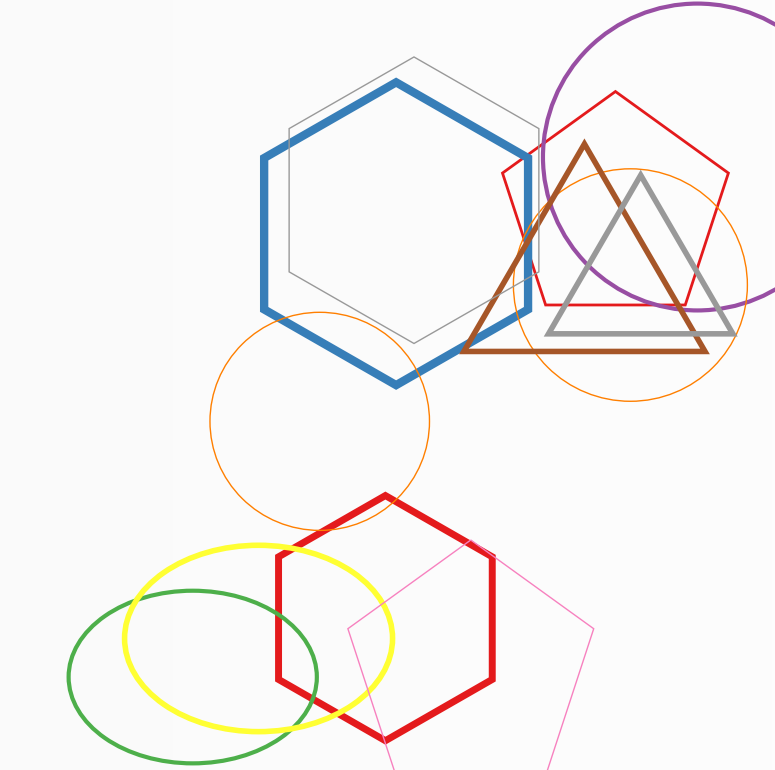[{"shape": "hexagon", "thickness": 2.5, "radius": 0.8, "center": [0.497, 0.197]}, {"shape": "pentagon", "thickness": 1, "radius": 0.77, "center": [0.794, 0.728]}, {"shape": "hexagon", "thickness": 3, "radius": 0.98, "center": [0.511, 0.696]}, {"shape": "oval", "thickness": 1.5, "radius": 0.8, "center": [0.249, 0.121]}, {"shape": "circle", "thickness": 1.5, "radius": 1.0, "center": [0.9, 0.796]}, {"shape": "circle", "thickness": 0.5, "radius": 0.75, "center": [0.813, 0.63]}, {"shape": "circle", "thickness": 0.5, "radius": 0.71, "center": [0.413, 0.453]}, {"shape": "oval", "thickness": 2, "radius": 0.86, "center": [0.334, 0.171]}, {"shape": "triangle", "thickness": 2, "radius": 0.9, "center": [0.754, 0.633]}, {"shape": "pentagon", "thickness": 0.5, "radius": 0.83, "center": [0.607, 0.132]}, {"shape": "triangle", "thickness": 2, "radius": 0.69, "center": [0.827, 0.635]}, {"shape": "hexagon", "thickness": 0.5, "radius": 0.93, "center": [0.534, 0.74]}]